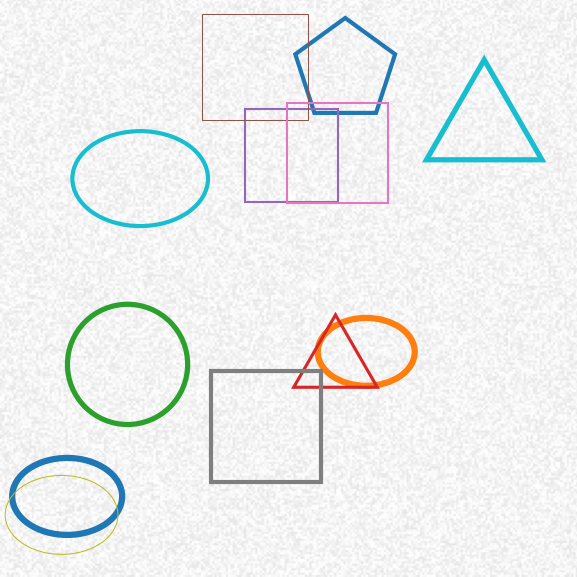[{"shape": "pentagon", "thickness": 2, "radius": 0.45, "center": [0.598, 0.877]}, {"shape": "oval", "thickness": 3, "radius": 0.48, "center": [0.116, 0.14]}, {"shape": "oval", "thickness": 3, "radius": 0.42, "center": [0.634, 0.39]}, {"shape": "circle", "thickness": 2.5, "radius": 0.52, "center": [0.221, 0.368]}, {"shape": "triangle", "thickness": 1.5, "radius": 0.42, "center": [0.581, 0.37]}, {"shape": "square", "thickness": 1, "radius": 0.4, "center": [0.505, 0.731]}, {"shape": "square", "thickness": 0.5, "radius": 0.46, "center": [0.441, 0.882]}, {"shape": "square", "thickness": 1, "radius": 0.44, "center": [0.585, 0.734]}, {"shape": "square", "thickness": 2, "radius": 0.48, "center": [0.461, 0.261]}, {"shape": "oval", "thickness": 0.5, "radius": 0.49, "center": [0.107, 0.108]}, {"shape": "oval", "thickness": 2, "radius": 0.59, "center": [0.243, 0.69]}, {"shape": "triangle", "thickness": 2.5, "radius": 0.58, "center": [0.838, 0.78]}]